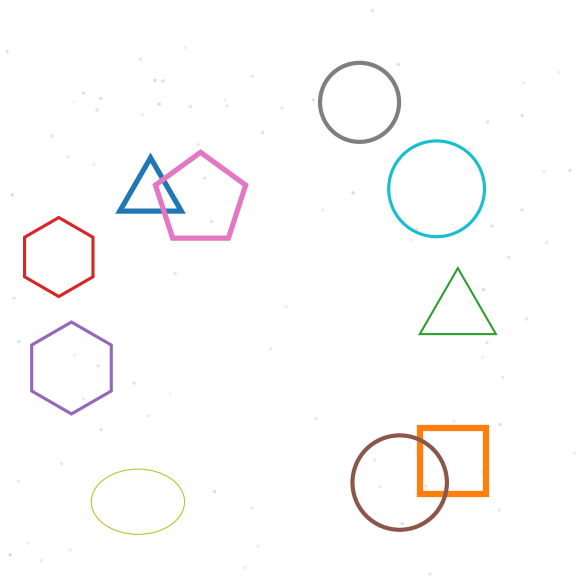[{"shape": "triangle", "thickness": 2.5, "radius": 0.31, "center": [0.261, 0.664]}, {"shape": "square", "thickness": 3, "radius": 0.29, "center": [0.784, 0.2]}, {"shape": "triangle", "thickness": 1, "radius": 0.38, "center": [0.793, 0.459]}, {"shape": "hexagon", "thickness": 1.5, "radius": 0.34, "center": [0.102, 0.554]}, {"shape": "hexagon", "thickness": 1.5, "radius": 0.4, "center": [0.124, 0.362]}, {"shape": "circle", "thickness": 2, "radius": 0.41, "center": [0.692, 0.163]}, {"shape": "pentagon", "thickness": 2.5, "radius": 0.41, "center": [0.347, 0.653]}, {"shape": "circle", "thickness": 2, "radius": 0.34, "center": [0.623, 0.822]}, {"shape": "oval", "thickness": 0.5, "radius": 0.4, "center": [0.239, 0.13]}, {"shape": "circle", "thickness": 1.5, "radius": 0.41, "center": [0.756, 0.672]}]